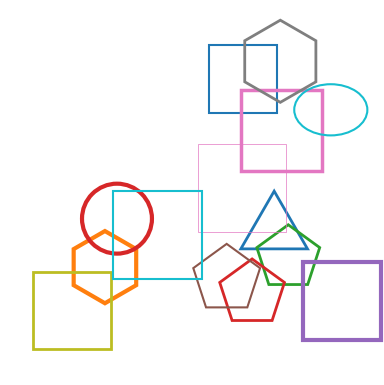[{"shape": "triangle", "thickness": 2, "radius": 0.5, "center": [0.712, 0.404]}, {"shape": "square", "thickness": 1.5, "radius": 0.44, "center": [0.632, 0.795]}, {"shape": "hexagon", "thickness": 3, "radius": 0.47, "center": [0.273, 0.306]}, {"shape": "pentagon", "thickness": 2, "radius": 0.43, "center": [0.749, 0.33]}, {"shape": "pentagon", "thickness": 2, "radius": 0.44, "center": [0.655, 0.239]}, {"shape": "circle", "thickness": 3, "radius": 0.45, "center": [0.304, 0.432]}, {"shape": "square", "thickness": 3, "radius": 0.51, "center": [0.889, 0.218]}, {"shape": "pentagon", "thickness": 1.5, "radius": 0.46, "center": [0.589, 0.275]}, {"shape": "square", "thickness": 2.5, "radius": 0.53, "center": [0.731, 0.661]}, {"shape": "square", "thickness": 0.5, "radius": 0.57, "center": [0.629, 0.511]}, {"shape": "hexagon", "thickness": 2, "radius": 0.53, "center": [0.728, 0.841]}, {"shape": "square", "thickness": 2, "radius": 0.5, "center": [0.187, 0.194]}, {"shape": "square", "thickness": 1.5, "radius": 0.57, "center": [0.409, 0.39]}, {"shape": "oval", "thickness": 1.5, "radius": 0.47, "center": [0.859, 0.715]}]